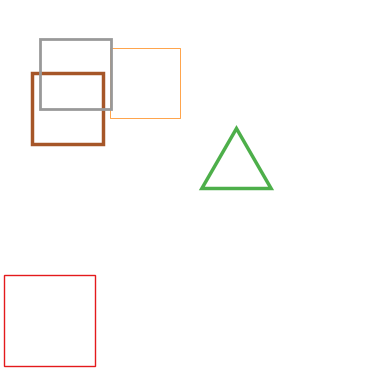[{"shape": "square", "thickness": 1, "radius": 0.59, "center": [0.129, 0.167]}, {"shape": "triangle", "thickness": 2.5, "radius": 0.52, "center": [0.614, 0.562]}, {"shape": "square", "thickness": 0.5, "radius": 0.45, "center": [0.376, 0.784]}, {"shape": "square", "thickness": 2.5, "radius": 0.46, "center": [0.175, 0.718]}, {"shape": "square", "thickness": 2, "radius": 0.46, "center": [0.197, 0.807]}]